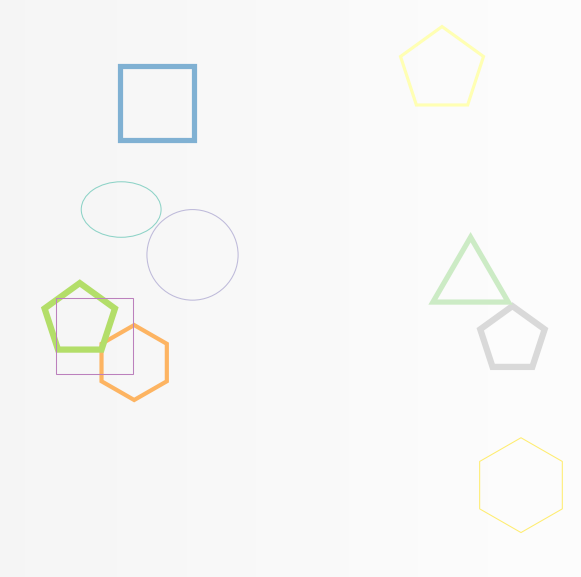[{"shape": "oval", "thickness": 0.5, "radius": 0.34, "center": [0.208, 0.636]}, {"shape": "pentagon", "thickness": 1.5, "radius": 0.38, "center": [0.76, 0.878]}, {"shape": "circle", "thickness": 0.5, "radius": 0.39, "center": [0.331, 0.558]}, {"shape": "square", "thickness": 2.5, "radius": 0.32, "center": [0.27, 0.821]}, {"shape": "hexagon", "thickness": 2, "radius": 0.32, "center": [0.231, 0.371]}, {"shape": "pentagon", "thickness": 3, "radius": 0.32, "center": [0.137, 0.445]}, {"shape": "pentagon", "thickness": 3, "radius": 0.29, "center": [0.882, 0.411]}, {"shape": "square", "thickness": 0.5, "radius": 0.33, "center": [0.162, 0.417]}, {"shape": "triangle", "thickness": 2.5, "radius": 0.37, "center": [0.81, 0.514]}, {"shape": "hexagon", "thickness": 0.5, "radius": 0.41, "center": [0.896, 0.159]}]